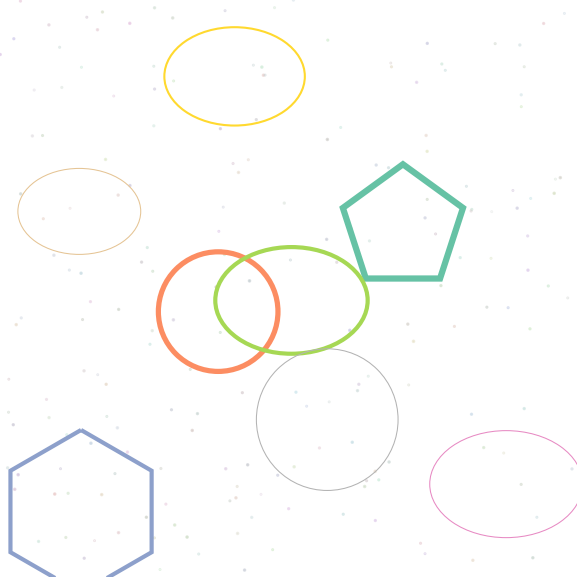[{"shape": "pentagon", "thickness": 3, "radius": 0.55, "center": [0.698, 0.605]}, {"shape": "circle", "thickness": 2.5, "radius": 0.52, "center": [0.378, 0.46]}, {"shape": "hexagon", "thickness": 2, "radius": 0.71, "center": [0.14, 0.113]}, {"shape": "oval", "thickness": 0.5, "radius": 0.66, "center": [0.876, 0.161]}, {"shape": "oval", "thickness": 2, "radius": 0.66, "center": [0.505, 0.479]}, {"shape": "oval", "thickness": 1, "radius": 0.61, "center": [0.406, 0.867]}, {"shape": "oval", "thickness": 0.5, "radius": 0.53, "center": [0.137, 0.633]}, {"shape": "circle", "thickness": 0.5, "radius": 0.61, "center": [0.567, 0.273]}]